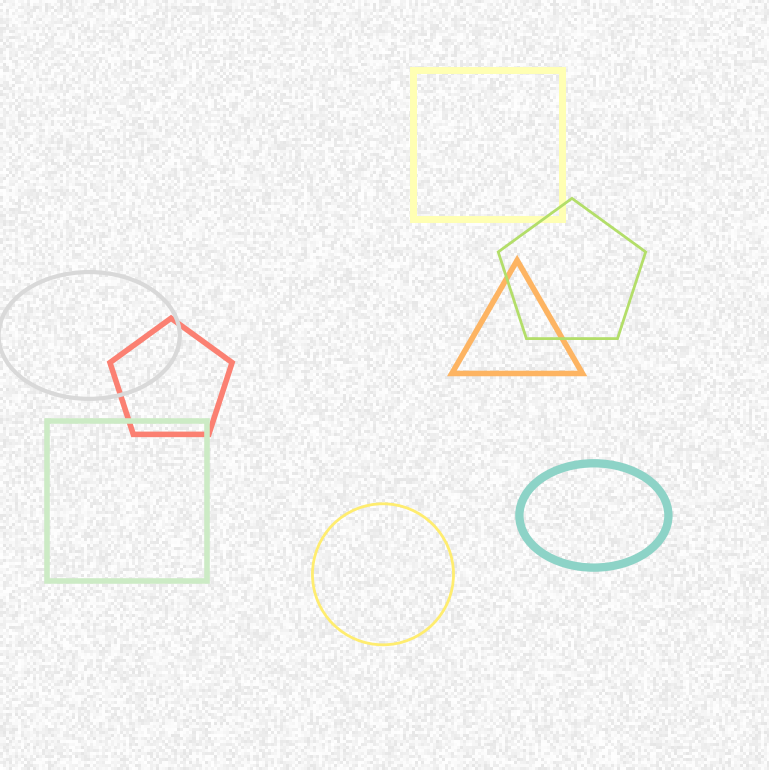[{"shape": "oval", "thickness": 3, "radius": 0.48, "center": [0.771, 0.331]}, {"shape": "square", "thickness": 2.5, "radius": 0.48, "center": [0.633, 0.812]}, {"shape": "pentagon", "thickness": 2, "radius": 0.42, "center": [0.222, 0.503]}, {"shape": "triangle", "thickness": 2, "radius": 0.49, "center": [0.672, 0.564]}, {"shape": "pentagon", "thickness": 1, "radius": 0.5, "center": [0.743, 0.642]}, {"shape": "oval", "thickness": 1.5, "radius": 0.59, "center": [0.116, 0.564]}, {"shape": "square", "thickness": 2, "radius": 0.52, "center": [0.165, 0.35]}, {"shape": "circle", "thickness": 1, "radius": 0.46, "center": [0.497, 0.254]}]